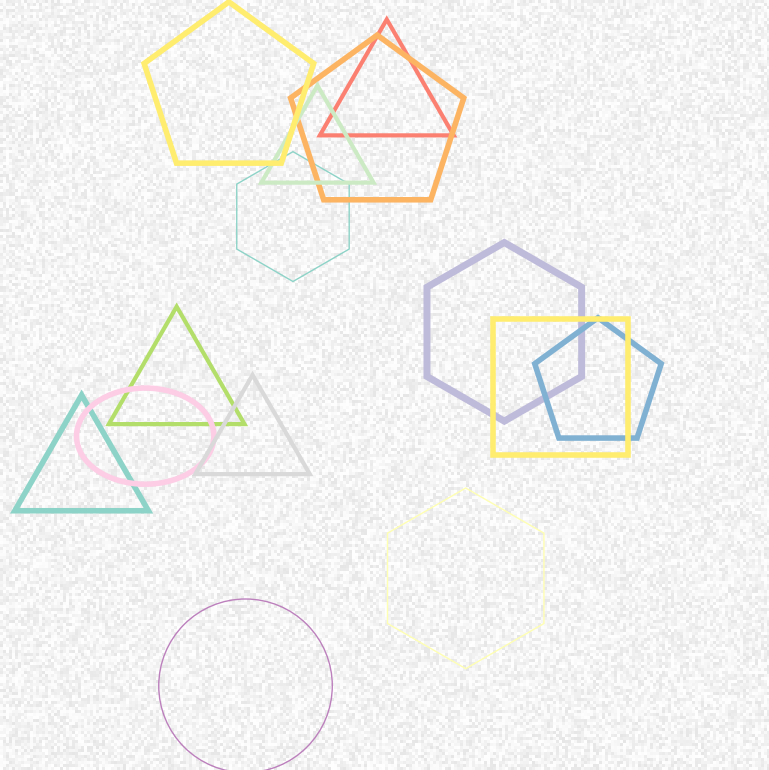[{"shape": "triangle", "thickness": 2, "radius": 0.5, "center": [0.106, 0.387]}, {"shape": "hexagon", "thickness": 0.5, "radius": 0.42, "center": [0.38, 0.719]}, {"shape": "hexagon", "thickness": 0.5, "radius": 0.59, "center": [0.605, 0.249]}, {"shape": "hexagon", "thickness": 2.5, "radius": 0.58, "center": [0.655, 0.569]}, {"shape": "triangle", "thickness": 1.5, "radius": 0.5, "center": [0.502, 0.874]}, {"shape": "pentagon", "thickness": 2, "radius": 0.43, "center": [0.777, 0.501]}, {"shape": "pentagon", "thickness": 2, "radius": 0.59, "center": [0.49, 0.836]}, {"shape": "triangle", "thickness": 1.5, "radius": 0.51, "center": [0.229, 0.5]}, {"shape": "oval", "thickness": 2, "radius": 0.45, "center": [0.189, 0.434]}, {"shape": "triangle", "thickness": 1.5, "radius": 0.43, "center": [0.328, 0.427]}, {"shape": "circle", "thickness": 0.5, "radius": 0.56, "center": [0.319, 0.109]}, {"shape": "triangle", "thickness": 1.5, "radius": 0.42, "center": [0.412, 0.805]}, {"shape": "square", "thickness": 2, "radius": 0.44, "center": [0.728, 0.497]}, {"shape": "pentagon", "thickness": 2, "radius": 0.58, "center": [0.297, 0.882]}]